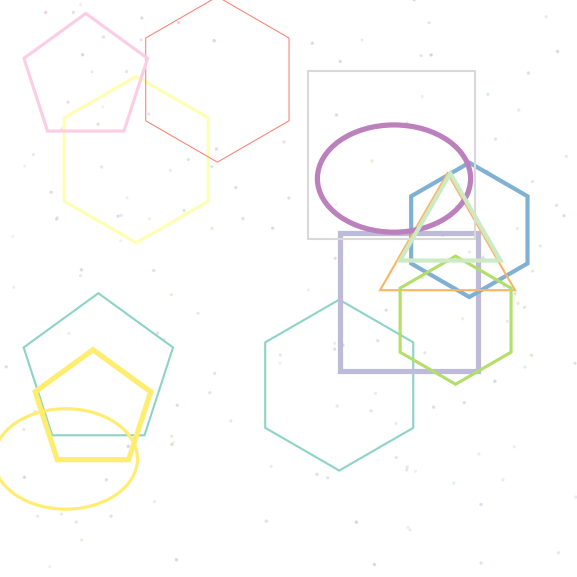[{"shape": "hexagon", "thickness": 1, "radius": 0.74, "center": [0.587, 0.332]}, {"shape": "pentagon", "thickness": 1, "radius": 0.68, "center": [0.17, 0.355]}, {"shape": "hexagon", "thickness": 1.5, "radius": 0.72, "center": [0.236, 0.723]}, {"shape": "square", "thickness": 2.5, "radius": 0.6, "center": [0.709, 0.476]}, {"shape": "hexagon", "thickness": 0.5, "radius": 0.72, "center": [0.376, 0.862]}, {"shape": "hexagon", "thickness": 2, "radius": 0.58, "center": [0.813, 0.601]}, {"shape": "triangle", "thickness": 1, "radius": 0.68, "center": [0.775, 0.564]}, {"shape": "hexagon", "thickness": 1.5, "radius": 0.55, "center": [0.789, 0.445]}, {"shape": "pentagon", "thickness": 1.5, "radius": 0.56, "center": [0.148, 0.863]}, {"shape": "square", "thickness": 1, "radius": 0.73, "center": [0.678, 0.731]}, {"shape": "oval", "thickness": 2.5, "radius": 0.66, "center": [0.682, 0.69]}, {"shape": "triangle", "thickness": 2, "radius": 0.5, "center": [0.78, 0.598]}, {"shape": "oval", "thickness": 1.5, "radius": 0.62, "center": [0.114, 0.204]}, {"shape": "pentagon", "thickness": 2.5, "radius": 0.53, "center": [0.161, 0.288]}]